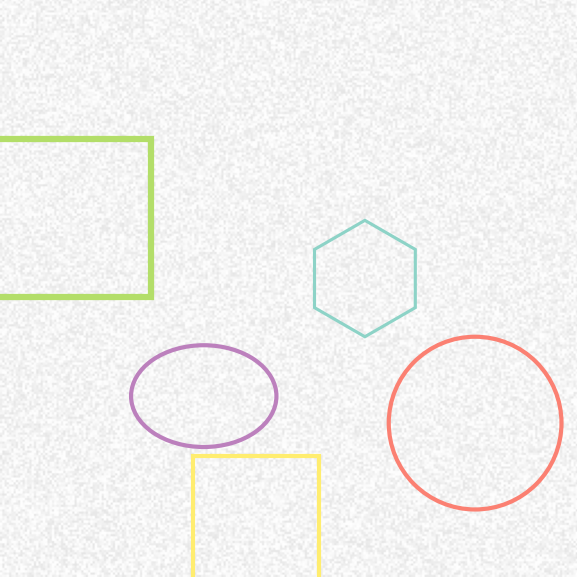[{"shape": "hexagon", "thickness": 1.5, "radius": 0.5, "center": [0.632, 0.517]}, {"shape": "circle", "thickness": 2, "radius": 0.75, "center": [0.823, 0.266]}, {"shape": "square", "thickness": 3, "radius": 0.68, "center": [0.125, 0.621]}, {"shape": "oval", "thickness": 2, "radius": 0.63, "center": [0.353, 0.313]}, {"shape": "square", "thickness": 2, "radius": 0.54, "center": [0.443, 0.1]}]